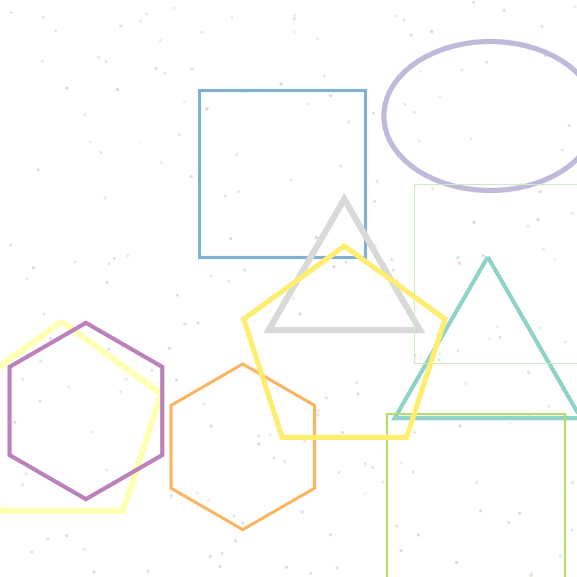[{"shape": "triangle", "thickness": 2, "radius": 0.93, "center": [0.845, 0.368]}, {"shape": "pentagon", "thickness": 3, "radius": 0.91, "center": [0.107, 0.261]}, {"shape": "oval", "thickness": 2.5, "radius": 0.92, "center": [0.849, 0.798]}, {"shape": "square", "thickness": 1.5, "radius": 0.72, "center": [0.488, 0.699]}, {"shape": "hexagon", "thickness": 1.5, "radius": 0.72, "center": [0.42, 0.225]}, {"shape": "square", "thickness": 1, "radius": 0.77, "center": [0.824, 0.129]}, {"shape": "triangle", "thickness": 3, "radius": 0.76, "center": [0.596, 0.503]}, {"shape": "hexagon", "thickness": 2, "radius": 0.76, "center": [0.149, 0.287]}, {"shape": "square", "thickness": 0.5, "radius": 0.77, "center": [0.873, 0.525]}, {"shape": "pentagon", "thickness": 2.5, "radius": 0.92, "center": [0.596, 0.39]}]